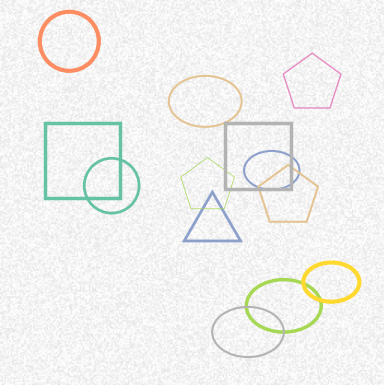[{"shape": "square", "thickness": 2.5, "radius": 0.49, "center": [0.215, 0.582]}, {"shape": "circle", "thickness": 2, "radius": 0.36, "center": [0.29, 0.518]}, {"shape": "circle", "thickness": 3, "radius": 0.38, "center": [0.18, 0.893]}, {"shape": "triangle", "thickness": 2, "radius": 0.42, "center": [0.552, 0.416]}, {"shape": "oval", "thickness": 1.5, "radius": 0.36, "center": [0.706, 0.557]}, {"shape": "pentagon", "thickness": 1, "radius": 0.39, "center": [0.811, 0.783]}, {"shape": "oval", "thickness": 2.5, "radius": 0.49, "center": [0.737, 0.206]}, {"shape": "pentagon", "thickness": 0.5, "radius": 0.37, "center": [0.539, 0.517]}, {"shape": "oval", "thickness": 3, "radius": 0.36, "center": [0.861, 0.267]}, {"shape": "oval", "thickness": 1.5, "radius": 0.47, "center": [0.533, 0.737]}, {"shape": "pentagon", "thickness": 1.5, "radius": 0.41, "center": [0.749, 0.49]}, {"shape": "oval", "thickness": 1.5, "radius": 0.47, "center": [0.644, 0.138]}, {"shape": "square", "thickness": 2.5, "radius": 0.43, "center": [0.67, 0.594]}]